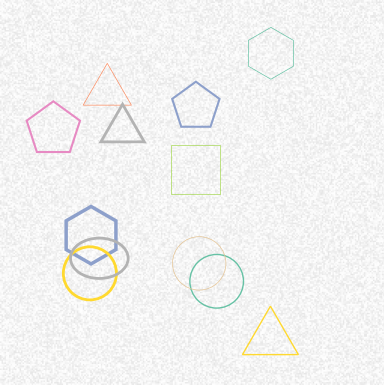[{"shape": "circle", "thickness": 1, "radius": 0.35, "center": [0.563, 0.269]}, {"shape": "hexagon", "thickness": 0.5, "radius": 0.34, "center": [0.704, 0.862]}, {"shape": "triangle", "thickness": 0.5, "radius": 0.36, "center": [0.279, 0.763]}, {"shape": "hexagon", "thickness": 2.5, "radius": 0.37, "center": [0.236, 0.389]}, {"shape": "pentagon", "thickness": 1.5, "radius": 0.32, "center": [0.509, 0.723]}, {"shape": "pentagon", "thickness": 1.5, "radius": 0.36, "center": [0.139, 0.664]}, {"shape": "square", "thickness": 0.5, "radius": 0.32, "center": [0.507, 0.56]}, {"shape": "circle", "thickness": 2, "radius": 0.34, "center": [0.234, 0.29]}, {"shape": "triangle", "thickness": 1, "radius": 0.42, "center": [0.702, 0.121]}, {"shape": "circle", "thickness": 0.5, "radius": 0.35, "center": [0.517, 0.316]}, {"shape": "triangle", "thickness": 2, "radius": 0.33, "center": [0.318, 0.664]}, {"shape": "oval", "thickness": 2, "radius": 0.37, "center": [0.258, 0.329]}]